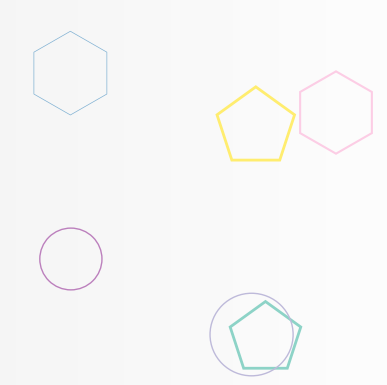[{"shape": "pentagon", "thickness": 2, "radius": 0.48, "center": [0.685, 0.121]}, {"shape": "circle", "thickness": 1, "radius": 0.54, "center": [0.649, 0.131]}, {"shape": "hexagon", "thickness": 0.5, "radius": 0.54, "center": [0.182, 0.81]}, {"shape": "hexagon", "thickness": 1.5, "radius": 0.53, "center": [0.867, 0.708]}, {"shape": "circle", "thickness": 1, "radius": 0.4, "center": [0.183, 0.327]}, {"shape": "pentagon", "thickness": 2, "radius": 0.53, "center": [0.66, 0.669]}]